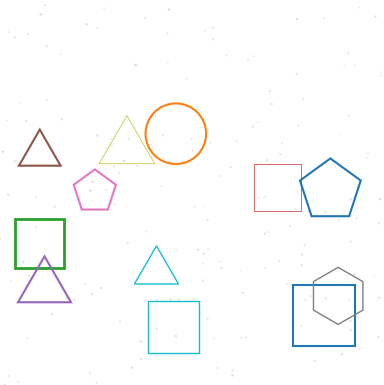[{"shape": "square", "thickness": 1.5, "radius": 0.4, "center": [0.842, 0.18]}, {"shape": "pentagon", "thickness": 1.5, "radius": 0.41, "center": [0.858, 0.505]}, {"shape": "circle", "thickness": 1.5, "radius": 0.39, "center": [0.457, 0.653]}, {"shape": "square", "thickness": 2, "radius": 0.32, "center": [0.104, 0.367]}, {"shape": "square", "thickness": 0.5, "radius": 0.3, "center": [0.721, 0.513]}, {"shape": "triangle", "thickness": 1.5, "radius": 0.4, "center": [0.116, 0.255]}, {"shape": "triangle", "thickness": 1.5, "radius": 0.31, "center": [0.103, 0.601]}, {"shape": "pentagon", "thickness": 1.5, "radius": 0.29, "center": [0.246, 0.502]}, {"shape": "hexagon", "thickness": 1, "radius": 0.37, "center": [0.878, 0.231]}, {"shape": "triangle", "thickness": 0.5, "radius": 0.42, "center": [0.33, 0.616]}, {"shape": "triangle", "thickness": 1, "radius": 0.33, "center": [0.406, 0.295]}, {"shape": "square", "thickness": 1, "radius": 0.33, "center": [0.451, 0.151]}]